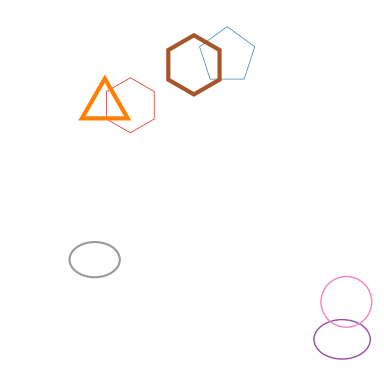[{"shape": "hexagon", "thickness": 0.5, "radius": 0.36, "center": [0.339, 0.727]}, {"shape": "pentagon", "thickness": 0.5, "radius": 0.38, "center": [0.59, 0.856]}, {"shape": "oval", "thickness": 1, "radius": 0.37, "center": [0.889, 0.119]}, {"shape": "triangle", "thickness": 3, "radius": 0.34, "center": [0.272, 0.727]}, {"shape": "hexagon", "thickness": 3, "radius": 0.38, "center": [0.504, 0.832]}, {"shape": "circle", "thickness": 1, "radius": 0.33, "center": [0.9, 0.216]}, {"shape": "oval", "thickness": 1.5, "radius": 0.33, "center": [0.246, 0.326]}]